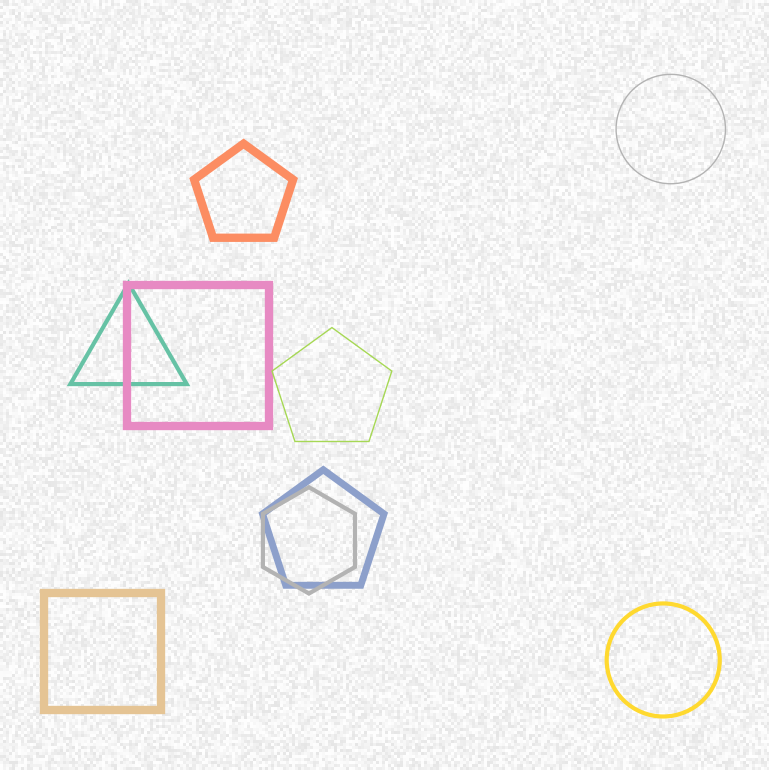[{"shape": "triangle", "thickness": 1.5, "radius": 0.44, "center": [0.167, 0.545]}, {"shape": "pentagon", "thickness": 3, "radius": 0.34, "center": [0.316, 0.746]}, {"shape": "pentagon", "thickness": 2.5, "radius": 0.41, "center": [0.42, 0.307]}, {"shape": "square", "thickness": 3, "radius": 0.46, "center": [0.257, 0.538]}, {"shape": "pentagon", "thickness": 0.5, "radius": 0.41, "center": [0.431, 0.493]}, {"shape": "circle", "thickness": 1.5, "radius": 0.37, "center": [0.861, 0.143]}, {"shape": "square", "thickness": 3, "radius": 0.38, "center": [0.133, 0.154]}, {"shape": "hexagon", "thickness": 1.5, "radius": 0.35, "center": [0.401, 0.298]}, {"shape": "circle", "thickness": 0.5, "radius": 0.36, "center": [0.871, 0.832]}]